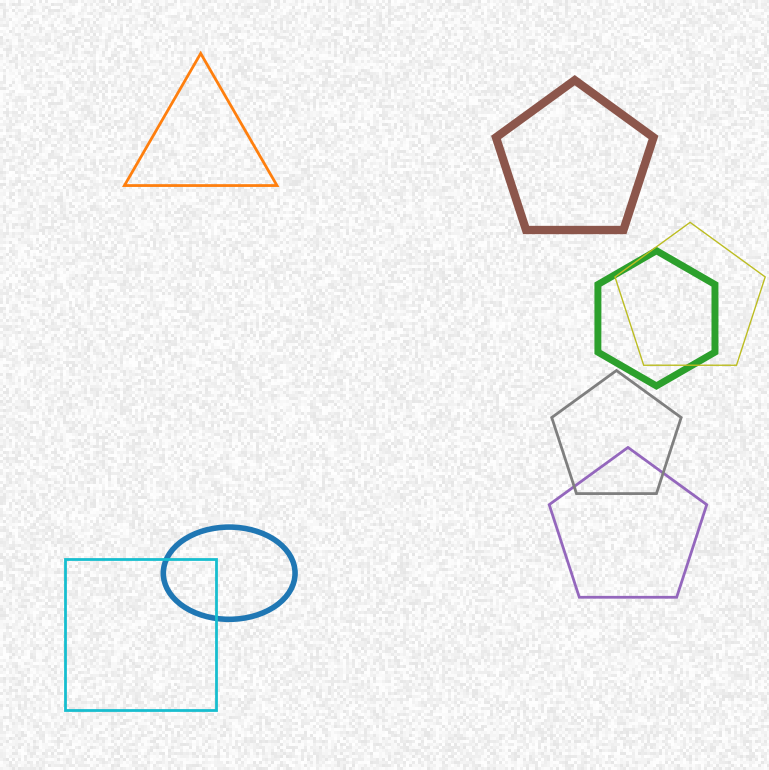[{"shape": "oval", "thickness": 2, "radius": 0.43, "center": [0.298, 0.256]}, {"shape": "triangle", "thickness": 1, "radius": 0.57, "center": [0.261, 0.816]}, {"shape": "hexagon", "thickness": 2.5, "radius": 0.44, "center": [0.853, 0.587]}, {"shape": "pentagon", "thickness": 1, "radius": 0.54, "center": [0.816, 0.311]}, {"shape": "pentagon", "thickness": 3, "radius": 0.54, "center": [0.746, 0.788]}, {"shape": "pentagon", "thickness": 1, "radius": 0.44, "center": [0.801, 0.43]}, {"shape": "pentagon", "thickness": 0.5, "radius": 0.51, "center": [0.896, 0.609]}, {"shape": "square", "thickness": 1, "radius": 0.49, "center": [0.183, 0.176]}]